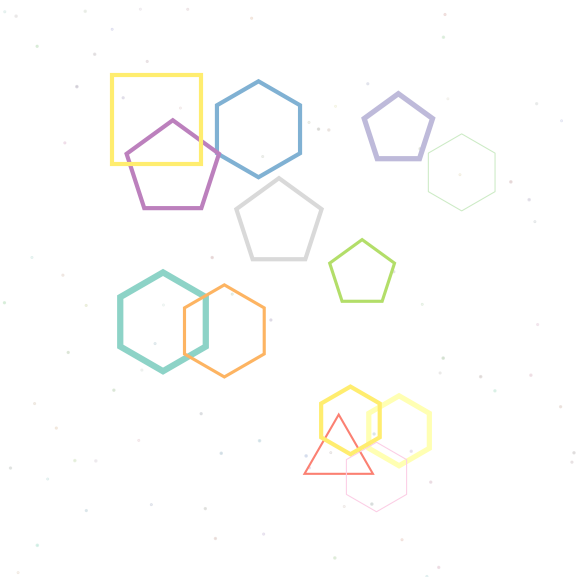[{"shape": "hexagon", "thickness": 3, "radius": 0.43, "center": [0.282, 0.442]}, {"shape": "hexagon", "thickness": 2.5, "radius": 0.3, "center": [0.691, 0.253]}, {"shape": "pentagon", "thickness": 2.5, "radius": 0.31, "center": [0.69, 0.775]}, {"shape": "triangle", "thickness": 1, "radius": 0.34, "center": [0.587, 0.213]}, {"shape": "hexagon", "thickness": 2, "radius": 0.42, "center": [0.448, 0.775]}, {"shape": "hexagon", "thickness": 1.5, "radius": 0.4, "center": [0.388, 0.426]}, {"shape": "pentagon", "thickness": 1.5, "radius": 0.3, "center": [0.627, 0.525]}, {"shape": "hexagon", "thickness": 0.5, "radius": 0.3, "center": [0.652, 0.173]}, {"shape": "pentagon", "thickness": 2, "radius": 0.39, "center": [0.483, 0.613]}, {"shape": "pentagon", "thickness": 2, "radius": 0.42, "center": [0.299, 0.707]}, {"shape": "hexagon", "thickness": 0.5, "radius": 0.33, "center": [0.799, 0.701]}, {"shape": "square", "thickness": 2, "radius": 0.39, "center": [0.272, 0.792]}, {"shape": "hexagon", "thickness": 2, "radius": 0.29, "center": [0.607, 0.271]}]